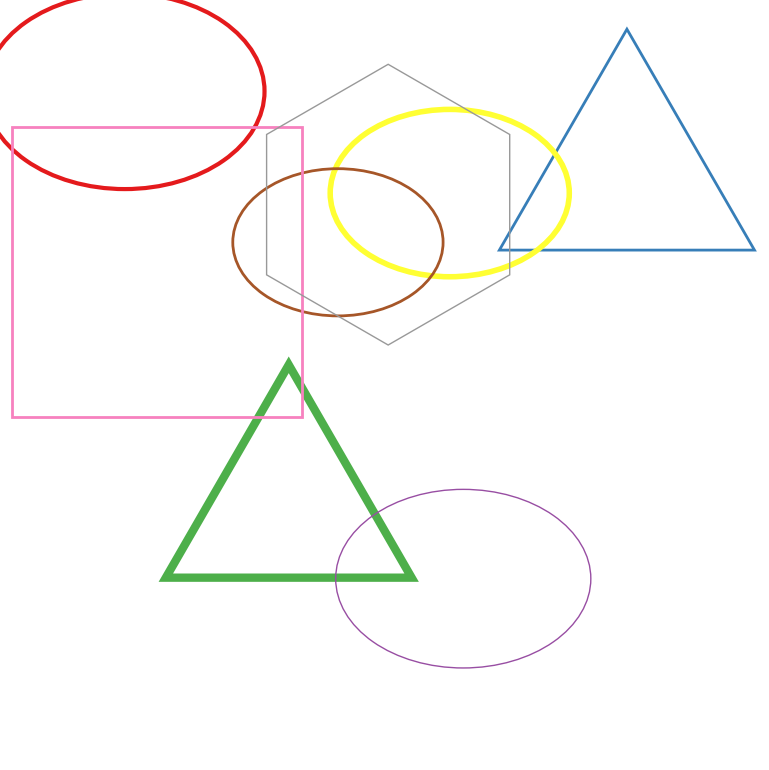[{"shape": "oval", "thickness": 1.5, "radius": 0.91, "center": [0.162, 0.881]}, {"shape": "triangle", "thickness": 1, "radius": 0.96, "center": [0.814, 0.771]}, {"shape": "triangle", "thickness": 3, "radius": 0.92, "center": [0.375, 0.342]}, {"shape": "oval", "thickness": 0.5, "radius": 0.83, "center": [0.602, 0.248]}, {"shape": "oval", "thickness": 2, "radius": 0.78, "center": [0.584, 0.749]}, {"shape": "oval", "thickness": 1, "radius": 0.68, "center": [0.439, 0.685]}, {"shape": "square", "thickness": 1, "radius": 0.94, "center": [0.204, 0.647]}, {"shape": "hexagon", "thickness": 0.5, "radius": 0.91, "center": [0.504, 0.734]}]